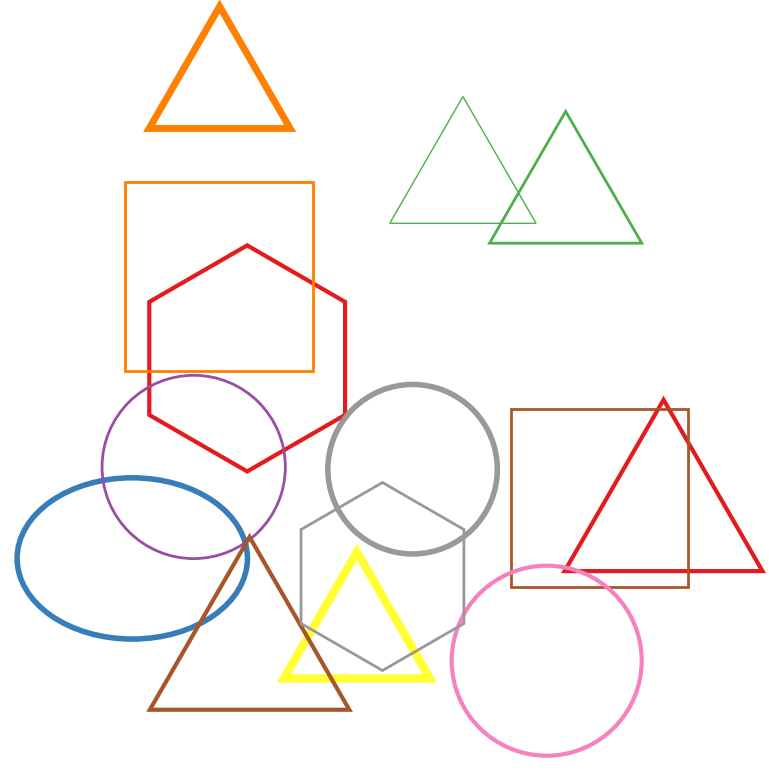[{"shape": "triangle", "thickness": 1.5, "radius": 0.74, "center": [0.862, 0.332]}, {"shape": "hexagon", "thickness": 1.5, "radius": 0.73, "center": [0.321, 0.535]}, {"shape": "oval", "thickness": 2, "radius": 0.75, "center": [0.172, 0.275]}, {"shape": "triangle", "thickness": 1, "radius": 0.57, "center": [0.735, 0.741]}, {"shape": "triangle", "thickness": 0.5, "radius": 0.55, "center": [0.601, 0.765]}, {"shape": "circle", "thickness": 1, "radius": 0.6, "center": [0.252, 0.394]}, {"shape": "square", "thickness": 1, "radius": 0.61, "center": [0.285, 0.641]}, {"shape": "triangle", "thickness": 2.5, "radius": 0.53, "center": [0.285, 0.886]}, {"shape": "triangle", "thickness": 3, "radius": 0.55, "center": [0.464, 0.174]}, {"shape": "triangle", "thickness": 1.5, "radius": 0.75, "center": [0.324, 0.153]}, {"shape": "square", "thickness": 1, "radius": 0.58, "center": [0.779, 0.353]}, {"shape": "circle", "thickness": 1.5, "radius": 0.62, "center": [0.71, 0.142]}, {"shape": "hexagon", "thickness": 1, "radius": 0.61, "center": [0.497, 0.251]}, {"shape": "circle", "thickness": 2, "radius": 0.55, "center": [0.536, 0.391]}]